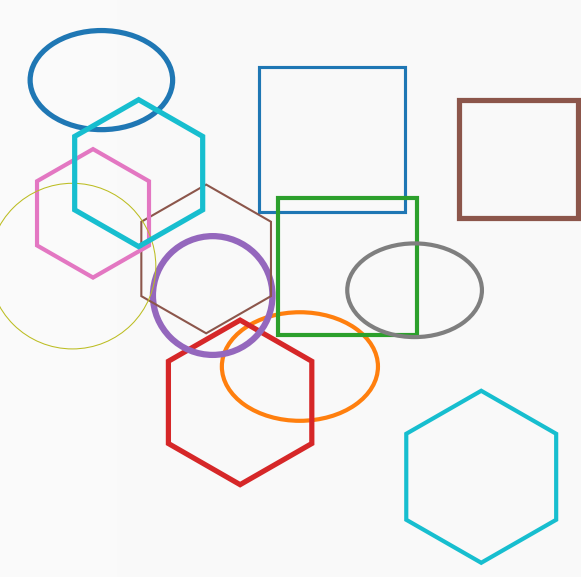[{"shape": "square", "thickness": 1.5, "radius": 0.63, "center": [0.572, 0.757]}, {"shape": "oval", "thickness": 2.5, "radius": 0.61, "center": [0.174, 0.86]}, {"shape": "oval", "thickness": 2, "radius": 0.67, "center": [0.516, 0.364]}, {"shape": "square", "thickness": 2, "radius": 0.6, "center": [0.598, 0.537]}, {"shape": "hexagon", "thickness": 2.5, "radius": 0.71, "center": [0.413, 0.302]}, {"shape": "circle", "thickness": 3, "radius": 0.51, "center": [0.366, 0.487]}, {"shape": "hexagon", "thickness": 1, "radius": 0.64, "center": [0.355, 0.551]}, {"shape": "square", "thickness": 2.5, "radius": 0.51, "center": [0.892, 0.724]}, {"shape": "hexagon", "thickness": 2, "radius": 0.56, "center": [0.16, 0.63]}, {"shape": "oval", "thickness": 2, "radius": 0.58, "center": [0.713, 0.497]}, {"shape": "circle", "thickness": 0.5, "radius": 0.72, "center": [0.125, 0.538]}, {"shape": "hexagon", "thickness": 2.5, "radius": 0.64, "center": [0.239, 0.699]}, {"shape": "hexagon", "thickness": 2, "radius": 0.74, "center": [0.828, 0.174]}]